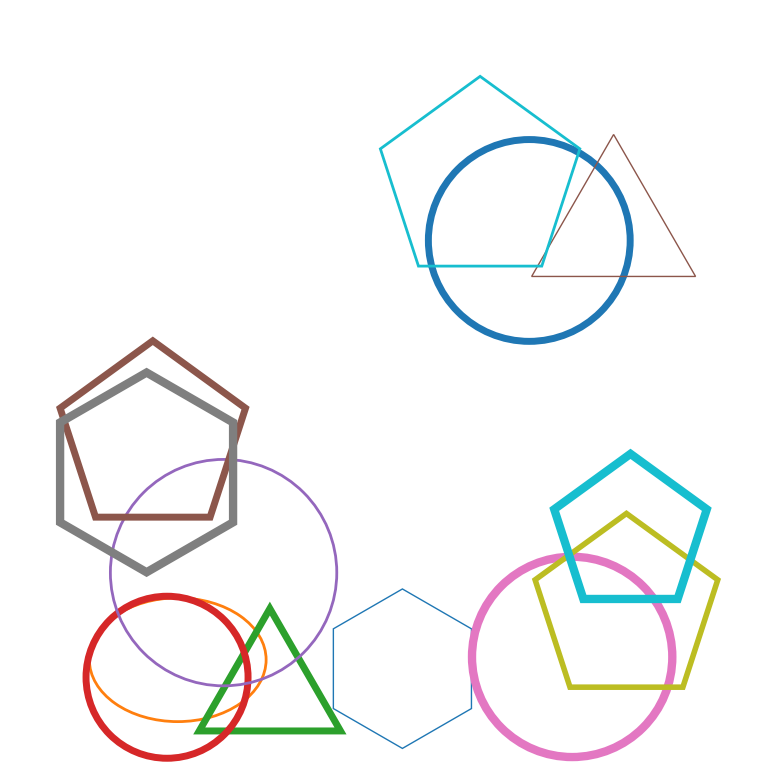[{"shape": "hexagon", "thickness": 0.5, "radius": 0.52, "center": [0.523, 0.132]}, {"shape": "circle", "thickness": 2.5, "radius": 0.66, "center": [0.687, 0.688]}, {"shape": "oval", "thickness": 1, "radius": 0.57, "center": [0.231, 0.143]}, {"shape": "triangle", "thickness": 2.5, "radius": 0.53, "center": [0.35, 0.104]}, {"shape": "circle", "thickness": 2.5, "radius": 0.53, "center": [0.217, 0.12]}, {"shape": "circle", "thickness": 1, "radius": 0.74, "center": [0.29, 0.256]}, {"shape": "pentagon", "thickness": 2.5, "radius": 0.63, "center": [0.198, 0.431]}, {"shape": "triangle", "thickness": 0.5, "radius": 0.61, "center": [0.797, 0.702]}, {"shape": "circle", "thickness": 3, "radius": 0.65, "center": [0.743, 0.147]}, {"shape": "hexagon", "thickness": 3, "radius": 0.65, "center": [0.19, 0.386]}, {"shape": "pentagon", "thickness": 2, "radius": 0.62, "center": [0.814, 0.208]}, {"shape": "pentagon", "thickness": 1, "radius": 0.68, "center": [0.624, 0.765]}, {"shape": "pentagon", "thickness": 3, "radius": 0.52, "center": [0.819, 0.306]}]